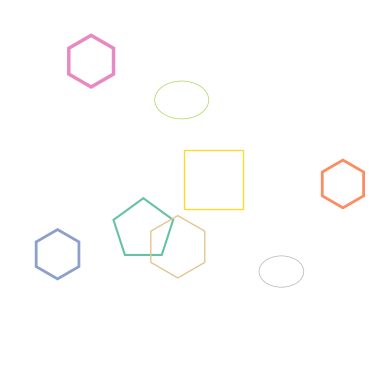[{"shape": "pentagon", "thickness": 1.5, "radius": 0.41, "center": [0.372, 0.404]}, {"shape": "hexagon", "thickness": 2, "radius": 0.31, "center": [0.891, 0.522]}, {"shape": "hexagon", "thickness": 2, "radius": 0.32, "center": [0.149, 0.34]}, {"shape": "hexagon", "thickness": 2.5, "radius": 0.34, "center": [0.237, 0.841]}, {"shape": "oval", "thickness": 0.5, "radius": 0.35, "center": [0.472, 0.74]}, {"shape": "square", "thickness": 1, "radius": 0.39, "center": [0.555, 0.534]}, {"shape": "hexagon", "thickness": 1, "radius": 0.4, "center": [0.462, 0.359]}, {"shape": "oval", "thickness": 0.5, "radius": 0.29, "center": [0.731, 0.295]}]